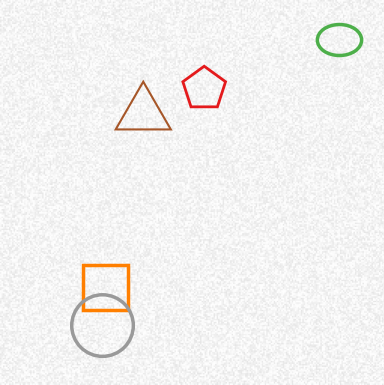[{"shape": "pentagon", "thickness": 2, "radius": 0.29, "center": [0.53, 0.77]}, {"shape": "oval", "thickness": 2.5, "radius": 0.29, "center": [0.882, 0.896]}, {"shape": "square", "thickness": 2.5, "radius": 0.29, "center": [0.274, 0.254]}, {"shape": "triangle", "thickness": 1.5, "radius": 0.41, "center": [0.372, 0.705]}, {"shape": "circle", "thickness": 2.5, "radius": 0.4, "center": [0.266, 0.154]}]